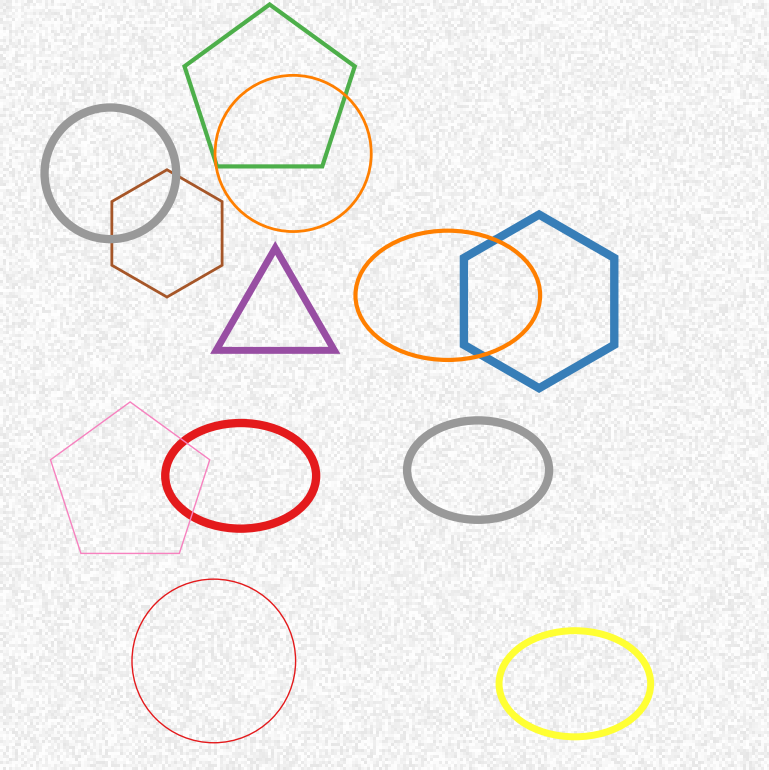[{"shape": "oval", "thickness": 3, "radius": 0.49, "center": [0.313, 0.382]}, {"shape": "circle", "thickness": 0.5, "radius": 0.53, "center": [0.278, 0.142]}, {"shape": "hexagon", "thickness": 3, "radius": 0.56, "center": [0.7, 0.609]}, {"shape": "pentagon", "thickness": 1.5, "radius": 0.58, "center": [0.35, 0.878]}, {"shape": "triangle", "thickness": 2.5, "radius": 0.44, "center": [0.357, 0.589]}, {"shape": "oval", "thickness": 1.5, "radius": 0.6, "center": [0.582, 0.616]}, {"shape": "circle", "thickness": 1, "radius": 0.51, "center": [0.381, 0.801]}, {"shape": "oval", "thickness": 2.5, "radius": 0.49, "center": [0.747, 0.112]}, {"shape": "hexagon", "thickness": 1, "radius": 0.41, "center": [0.217, 0.697]}, {"shape": "pentagon", "thickness": 0.5, "radius": 0.54, "center": [0.169, 0.369]}, {"shape": "oval", "thickness": 3, "radius": 0.46, "center": [0.621, 0.389]}, {"shape": "circle", "thickness": 3, "radius": 0.43, "center": [0.143, 0.775]}]